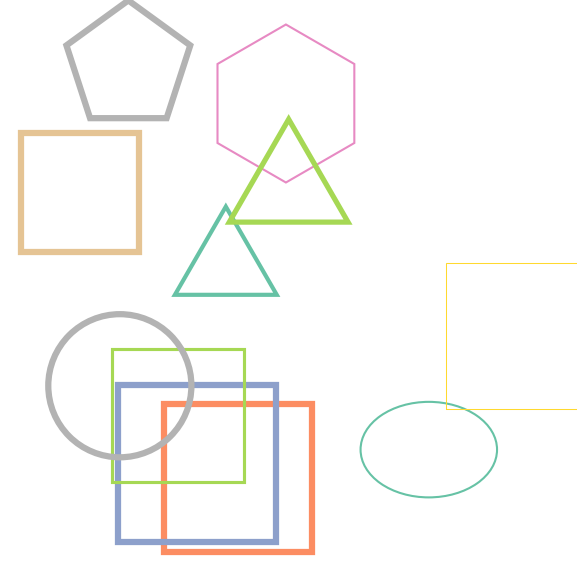[{"shape": "oval", "thickness": 1, "radius": 0.59, "center": [0.743, 0.221]}, {"shape": "triangle", "thickness": 2, "radius": 0.51, "center": [0.391, 0.54]}, {"shape": "square", "thickness": 3, "radius": 0.64, "center": [0.413, 0.171]}, {"shape": "square", "thickness": 3, "radius": 0.68, "center": [0.341, 0.196]}, {"shape": "hexagon", "thickness": 1, "radius": 0.68, "center": [0.495, 0.82]}, {"shape": "triangle", "thickness": 2.5, "radius": 0.59, "center": [0.5, 0.674]}, {"shape": "square", "thickness": 1.5, "radius": 0.57, "center": [0.309, 0.28]}, {"shape": "square", "thickness": 0.5, "radius": 0.63, "center": [0.899, 0.417]}, {"shape": "square", "thickness": 3, "radius": 0.51, "center": [0.138, 0.666]}, {"shape": "circle", "thickness": 3, "radius": 0.62, "center": [0.208, 0.331]}, {"shape": "pentagon", "thickness": 3, "radius": 0.56, "center": [0.222, 0.886]}]